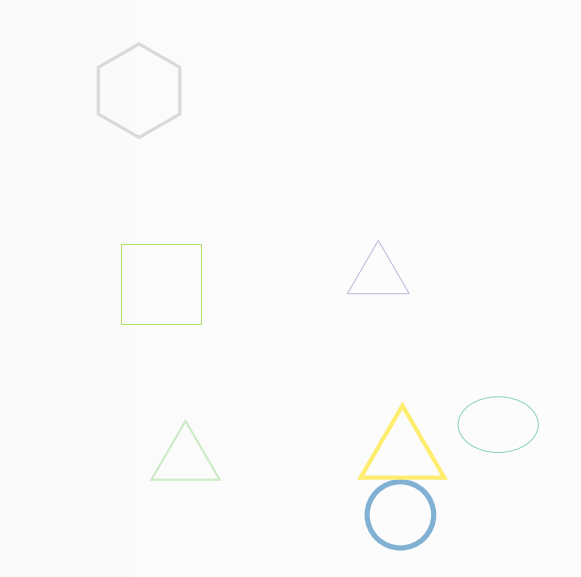[{"shape": "oval", "thickness": 0.5, "radius": 0.34, "center": [0.857, 0.264]}, {"shape": "triangle", "thickness": 0.5, "radius": 0.31, "center": [0.651, 0.521]}, {"shape": "circle", "thickness": 2.5, "radius": 0.29, "center": [0.689, 0.108]}, {"shape": "square", "thickness": 0.5, "radius": 0.34, "center": [0.277, 0.507]}, {"shape": "hexagon", "thickness": 1.5, "radius": 0.4, "center": [0.239, 0.842]}, {"shape": "triangle", "thickness": 1, "radius": 0.34, "center": [0.319, 0.202]}, {"shape": "triangle", "thickness": 2, "radius": 0.42, "center": [0.692, 0.214]}]